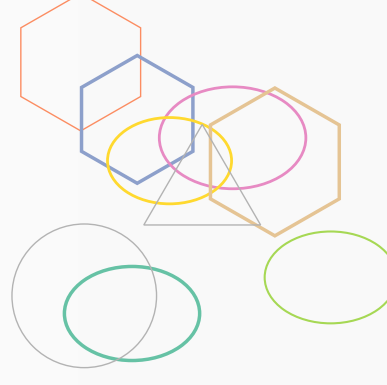[{"shape": "oval", "thickness": 2.5, "radius": 0.87, "center": [0.341, 0.186]}, {"shape": "hexagon", "thickness": 1, "radius": 0.89, "center": [0.208, 0.839]}, {"shape": "hexagon", "thickness": 2.5, "radius": 0.83, "center": [0.354, 0.69]}, {"shape": "oval", "thickness": 2, "radius": 0.95, "center": [0.6, 0.642]}, {"shape": "oval", "thickness": 1.5, "radius": 0.85, "center": [0.853, 0.279]}, {"shape": "oval", "thickness": 2, "radius": 0.8, "center": [0.438, 0.583]}, {"shape": "hexagon", "thickness": 2.5, "radius": 0.96, "center": [0.709, 0.579]}, {"shape": "triangle", "thickness": 1, "radius": 0.87, "center": [0.522, 0.503]}, {"shape": "circle", "thickness": 1, "radius": 0.93, "center": [0.217, 0.232]}]